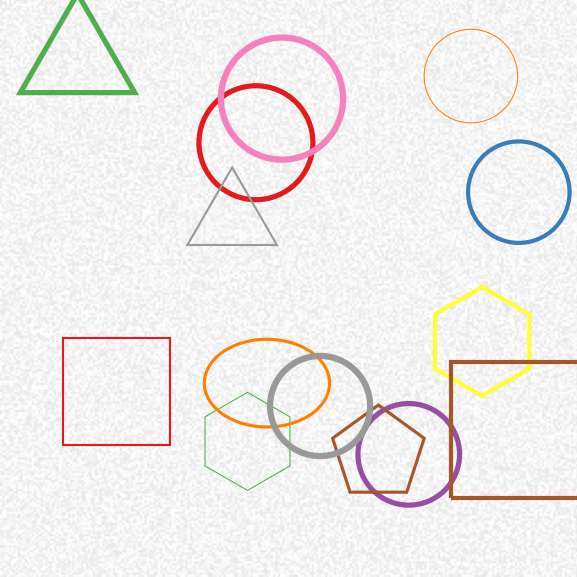[{"shape": "circle", "thickness": 2.5, "radius": 0.49, "center": [0.443, 0.752]}, {"shape": "square", "thickness": 1, "radius": 0.47, "center": [0.202, 0.321]}, {"shape": "circle", "thickness": 2, "radius": 0.44, "center": [0.898, 0.666]}, {"shape": "triangle", "thickness": 2.5, "radius": 0.57, "center": [0.134, 0.896]}, {"shape": "hexagon", "thickness": 0.5, "radius": 0.42, "center": [0.429, 0.235]}, {"shape": "circle", "thickness": 2.5, "radius": 0.44, "center": [0.708, 0.212]}, {"shape": "oval", "thickness": 1.5, "radius": 0.54, "center": [0.462, 0.336]}, {"shape": "circle", "thickness": 0.5, "radius": 0.4, "center": [0.815, 0.867]}, {"shape": "hexagon", "thickness": 2, "radius": 0.47, "center": [0.835, 0.408]}, {"shape": "square", "thickness": 2, "radius": 0.59, "center": [0.898, 0.255]}, {"shape": "pentagon", "thickness": 1.5, "radius": 0.42, "center": [0.655, 0.214]}, {"shape": "circle", "thickness": 3, "radius": 0.53, "center": [0.488, 0.828]}, {"shape": "circle", "thickness": 3, "radius": 0.43, "center": [0.554, 0.296]}, {"shape": "triangle", "thickness": 1, "radius": 0.45, "center": [0.402, 0.62]}]